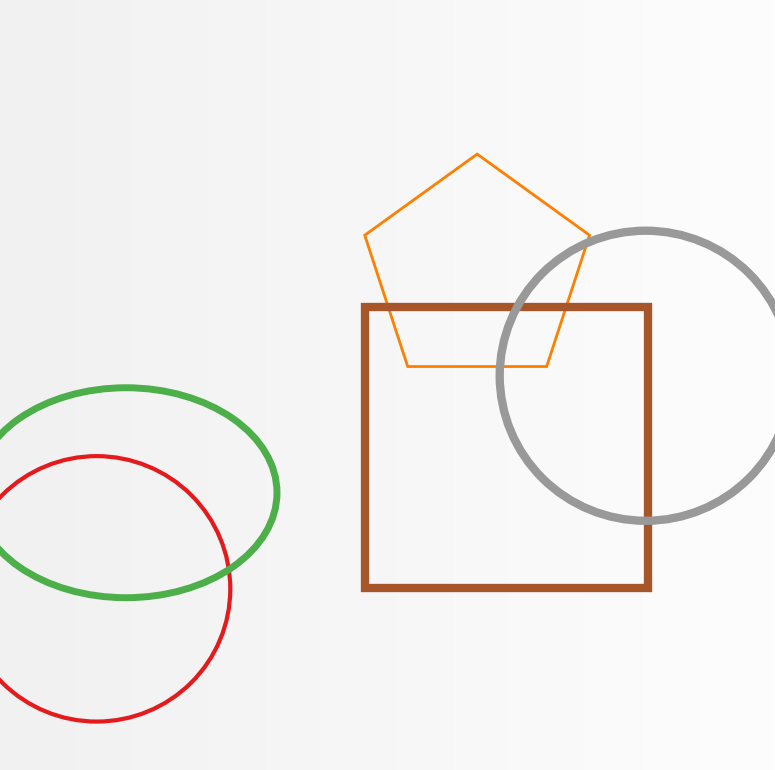[{"shape": "circle", "thickness": 1.5, "radius": 0.86, "center": [0.125, 0.235]}, {"shape": "oval", "thickness": 2.5, "radius": 0.97, "center": [0.163, 0.36]}, {"shape": "pentagon", "thickness": 1, "radius": 0.76, "center": [0.616, 0.647]}, {"shape": "square", "thickness": 3, "radius": 0.91, "center": [0.653, 0.419]}, {"shape": "circle", "thickness": 3, "radius": 0.94, "center": [0.833, 0.512]}]